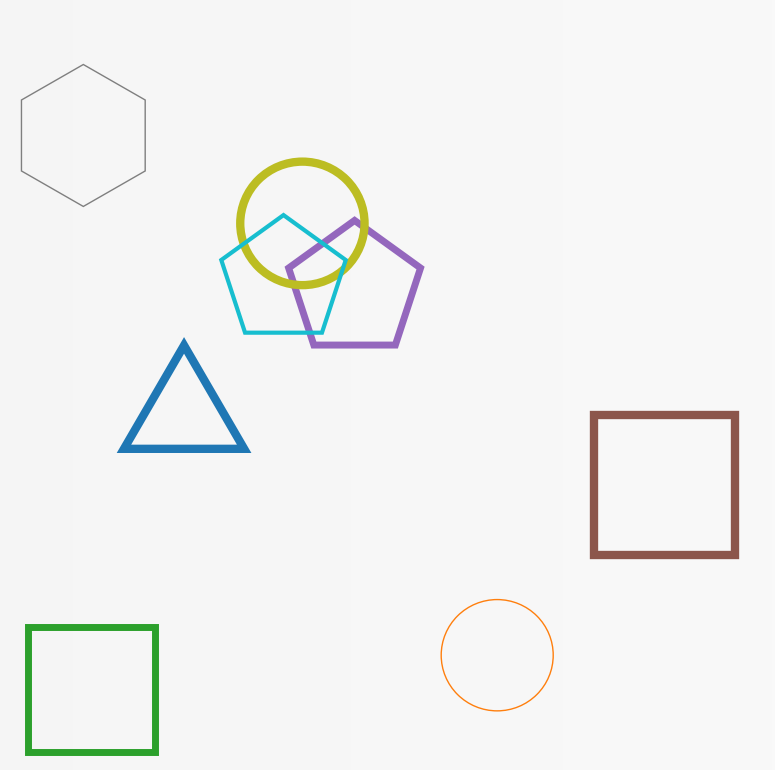[{"shape": "triangle", "thickness": 3, "radius": 0.45, "center": [0.237, 0.462]}, {"shape": "circle", "thickness": 0.5, "radius": 0.36, "center": [0.642, 0.149]}, {"shape": "square", "thickness": 2.5, "radius": 0.41, "center": [0.118, 0.104]}, {"shape": "pentagon", "thickness": 2.5, "radius": 0.45, "center": [0.458, 0.624]}, {"shape": "square", "thickness": 3, "radius": 0.45, "center": [0.857, 0.37]}, {"shape": "hexagon", "thickness": 0.5, "radius": 0.46, "center": [0.108, 0.824]}, {"shape": "circle", "thickness": 3, "radius": 0.4, "center": [0.39, 0.71]}, {"shape": "pentagon", "thickness": 1.5, "radius": 0.42, "center": [0.366, 0.636]}]